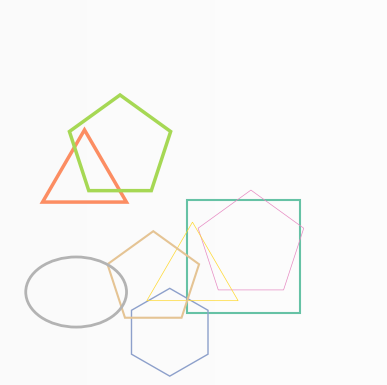[{"shape": "square", "thickness": 1.5, "radius": 0.73, "center": [0.629, 0.334]}, {"shape": "triangle", "thickness": 2.5, "radius": 0.62, "center": [0.218, 0.538]}, {"shape": "hexagon", "thickness": 1, "radius": 0.57, "center": [0.438, 0.137]}, {"shape": "pentagon", "thickness": 0.5, "radius": 0.72, "center": [0.648, 0.363]}, {"shape": "pentagon", "thickness": 2.5, "radius": 0.69, "center": [0.31, 0.616]}, {"shape": "triangle", "thickness": 0.5, "radius": 0.68, "center": [0.497, 0.287]}, {"shape": "pentagon", "thickness": 1.5, "radius": 0.62, "center": [0.396, 0.275]}, {"shape": "oval", "thickness": 2, "radius": 0.65, "center": [0.196, 0.241]}]